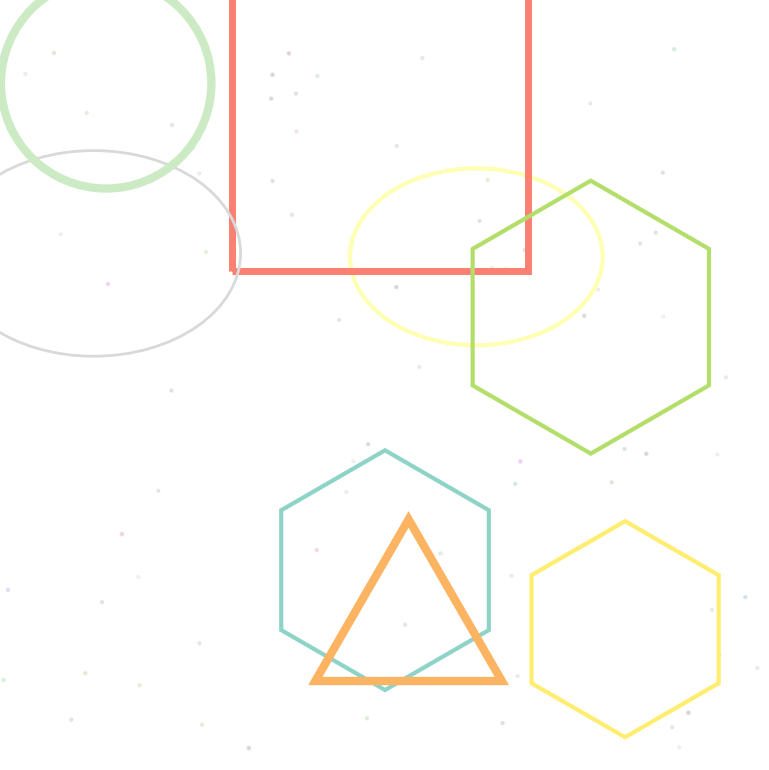[{"shape": "hexagon", "thickness": 1.5, "radius": 0.78, "center": [0.5, 0.26]}, {"shape": "oval", "thickness": 1.5, "radius": 0.82, "center": [0.619, 0.666]}, {"shape": "square", "thickness": 2.5, "radius": 0.96, "center": [0.493, 0.84]}, {"shape": "triangle", "thickness": 3, "radius": 0.7, "center": [0.531, 0.186]}, {"shape": "hexagon", "thickness": 1.5, "radius": 0.89, "center": [0.767, 0.588]}, {"shape": "oval", "thickness": 1, "radius": 0.95, "center": [0.122, 0.671]}, {"shape": "circle", "thickness": 3, "radius": 0.68, "center": [0.138, 0.892]}, {"shape": "hexagon", "thickness": 1.5, "radius": 0.7, "center": [0.812, 0.183]}]